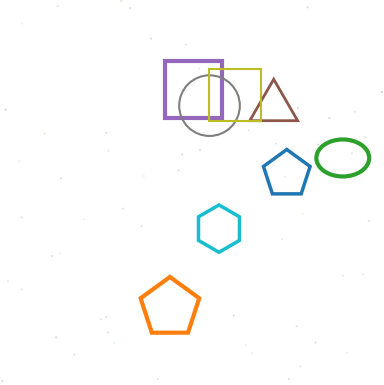[{"shape": "pentagon", "thickness": 2.5, "radius": 0.32, "center": [0.745, 0.548]}, {"shape": "pentagon", "thickness": 3, "radius": 0.4, "center": [0.441, 0.201]}, {"shape": "oval", "thickness": 3, "radius": 0.34, "center": [0.89, 0.59]}, {"shape": "square", "thickness": 3, "radius": 0.37, "center": [0.502, 0.767]}, {"shape": "triangle", "thickness": 2, "radius": 0.36, "center": [0.711, 0.722]}, {"shape": "circle", "thickness": 1.5, "radius": 0.39, "center": [0.544, 0.726]}, {"shape": "square", "thickness": 1.5, "radius": 0.34, "center": [0.611, 0.753]}, {"shape": "hexagon", "thickness": 2.5, "radius": 0.31, "center": [0.569, 0.406]}]